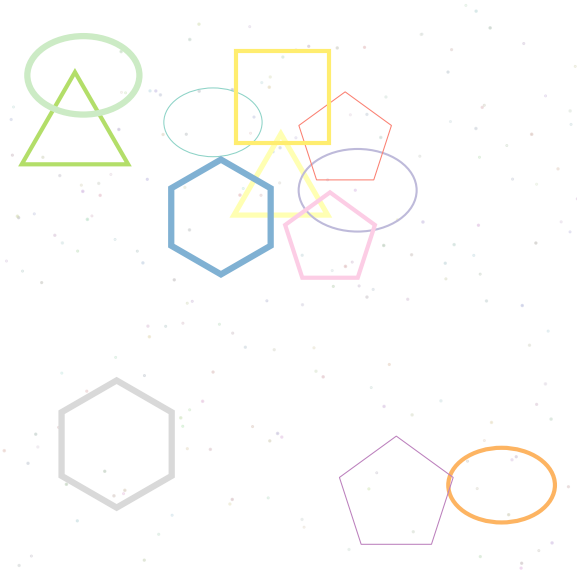[{"shape": "oval", "thickness": 0.5, "radius": 0.43, "center": [0.369, 0.787]}, {"shape": "triangle", "thickness": 2.5, "radius": 0.47, "center": [0.486, 0.674]}, {"shape": "oval", "thickness": 1, "radius": 0.51, "center": [0.619, 0.67]}, {"shape": "pentagon", "thickness": 0.5, "radius": 0.42, "center": [0.598, 0.756]}, {"shape": "hexagon", "thickness": 3, "radius": 0.5, "center": [0.383, 0.623]}, {"shape": "oval", "thickness": 2, "radius": 0.46, "center": [0.869, 0.159]}, {"shape": "triangle", "thickness": 2, "radius": 0.53, "center": [0.13, 0.768]}, {"shape": "pentagon", "thickness": 2, "radius": 0.41, "center": [0.571, 0.584]}, {"shape": "hexagon", "thickness": 3, "radius": 0.55, "center": [0.202, 0.23]}, {"shape": "pentagon", "thickness": 0.5, "radius": 0.52, "center": [0.686, 0.14]}, {"shape": "oval", "thickness": 3, "radius": 0.49, "center": [0.144, 0.869]}, {"shape": "square", "thickness": 2, "radius": 0.4, "center": [0.489, 0.831]}]